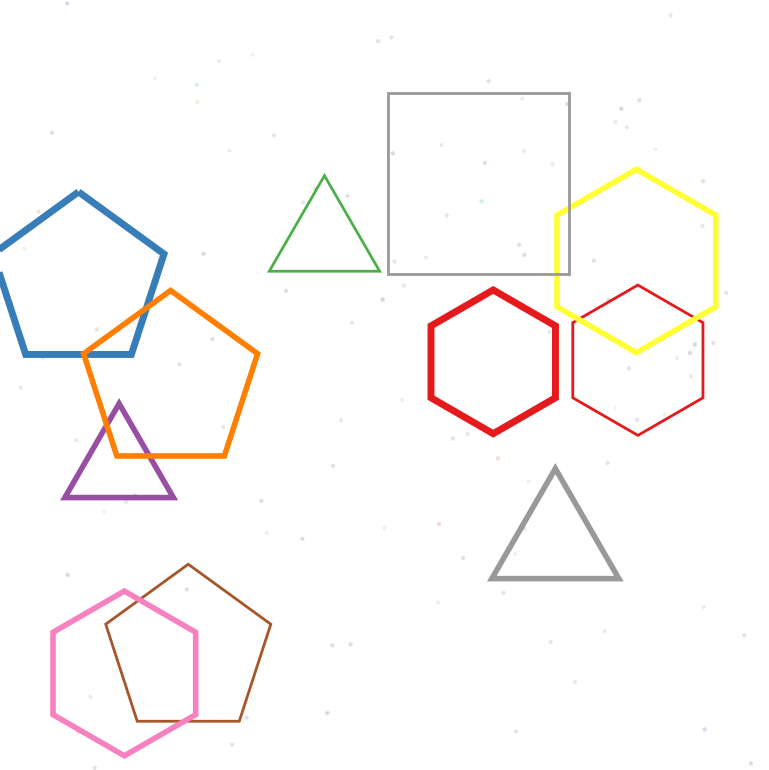[{"shape": "hexagon", "thickness": 2.5, "radius": 0.47, "center": [0.641, 0.53]}, {"shape": "hexagon", "thickness": 1, "radius": 0.49, "center": [0.828, 0.532]}, {"shape": "pentagon", "thickness": 2.5, "radius": 0.58, "center": [0.102, 0.634]}, {"shape": "triangle", "thickness": 1, "radius": 0.41, "center": [0.421, 0.689]}, {"shape": "triangle", "thickness": 2, "radius": 0.41, "center": [0.155, 0.394]}, {"shape": "pentagon", "thickness": 2, "radius": 0.59, "center": [0.222, 0.504]}, {"shape": "hexagon", "thickness": 2, "radius": 0.6, "center": [0.826, 0.661]}, {"shape": "pentagon", "thickness": 1, "radius": 0.56, "center": [0.244, 0.155]}, {"shape": "hexagon", "thickness": 2, "radius": 0.53, "center": [0.162, 0.125]}, {"shape": "triangle", "thickness": 2, "radius": 0.48, "center": [0.721, 0.296]}, {"shape": "square", "thickness": 1, "radius": 0.59, "center": [0.621, 0.761]}]